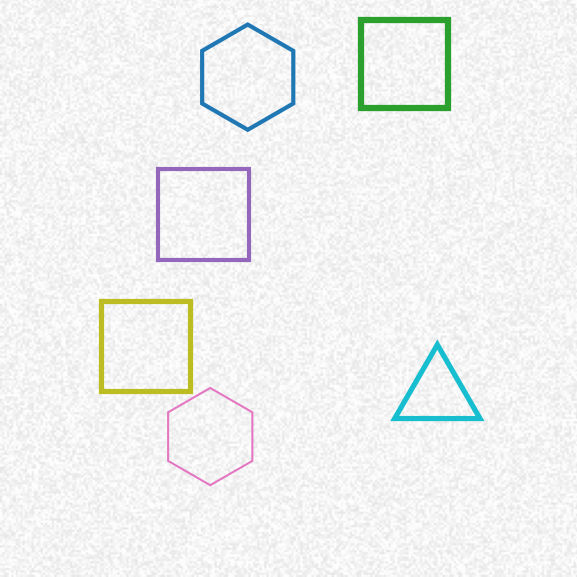[{"shape": "hexagon", "thickness": 2, "radius": 0.46, "center": [0.429, 0.866]}, {"shape": "square", "thickness": 3, "radius": 0.38, "center": [0.7, 0.888]}, {"shape": "square", "thickness": 2, "radius": 0.4, "center": [0.352, 0.628]}, {"shape": "hexagon", "thickness": 1, "radius": 0.42, "center": [0.364, 0.243]}, {"shape": "square", "thickness": 2.5, "radius": 0.39, "center": [0.252, 0.4]}, {"shape": "triangle", "thickness": 2.5, "radius": 0.43, "center": [0.757, 0.317]}]